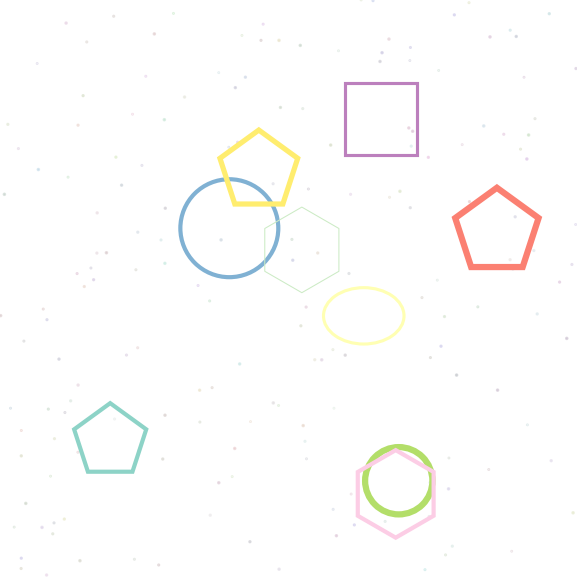[{"shape": "pentagon", "thickness": 2, "radius": 0.33, "center": [0.191, 0.235]}, {"shape": "oval", "thickness": 1.5, "radius": 0.35, "center": [0.63, 0.452]}, {"shape": "pentagon", "thickness": 3, "radius": 0.38, "center": [0.86, 0.598]}, {"shape": "circle", "thickness": 2, "radius": 0.42, "center": [0.397, 0.604]}, {"shape": "circle", "thickness": 3, "radius": 0.29, "center": [0.69, 0.167]}, {"shape": "hexagon", "thickness": 2, "radius": 0.38, "center": [0.685, 0.144]}, {"shape": "square", "thickness": 1.5, "radius": 0.31, "center": [0.66, 0.793]}, {"shape": "hexagon", "thickness": 0.5, "radius": 0.37, "center": [0.523, 0.566]}, {"shape": "pentagon", "thickness": 2.5, "radius": 0.35, "center": [0.448, 0.703]}]